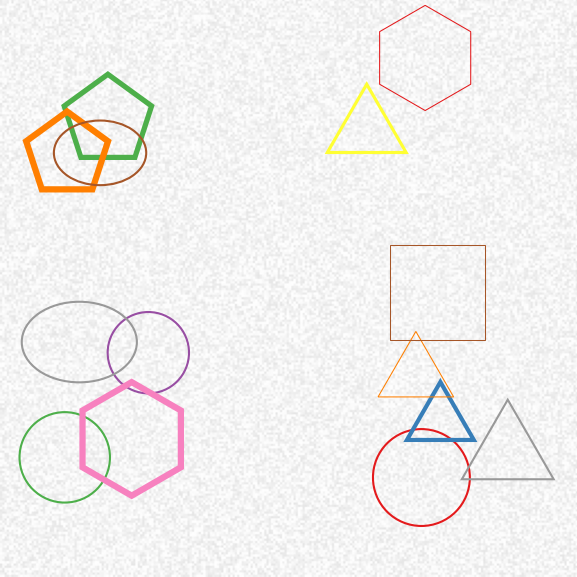[{"shape": "hexagon", "thickness": 0.5, "radius": 0.46, "center": [0.736, 0.899]}, {"shape": "circle", "thickness": 1, "radius": 0.42, "center": [0.73, 0.172]}, {"shape": "triangle", "thickness": 2, "radius": 0.33, "center": [0.763, 0.271]}, {"shape": "pentagon", "thickness": 2.5, "radius": 0.4, "center": [0.187, 0.791]}, {"shape": "circle", "thickness": 1, "radius": 0.39, "center": [0.112, 0.207]}, {"shape": "circle", "thickness": 1, "radius": 0.35, "center": [0.257, 0.388]}, {"shape": "triangle", "thickness": 0.5, "radius": 0.38, "center": [0.72, 0.35]}, {"shape": "pentagon", "thickness": 3, "radius": 0.37, "center": [0.116, 0.732]}, {"shape": "triangle", "thickness": 1.5, "radius": 0.39, "center": [0.635, 0.774]}, {"shape": "oval", "thickness": 1, "radius": 0.4, "center": [0.173, 0.734]}, {"shape": "square", "thickness": 0.5, "radius": 0.41, "center": [0.757, 0.493]}, {"shape": "hexagon", "thickness": 3, "radius": 0.49, "center": [0.228, 0.239]}, {"shape": "oval", "thickness": 1, "radius": 0.5, "center": [0.137, 0.407]}, {"shape": "triangle", "thickness": 1, "radius": 0.46, "center": [0.879, 0.215]}]